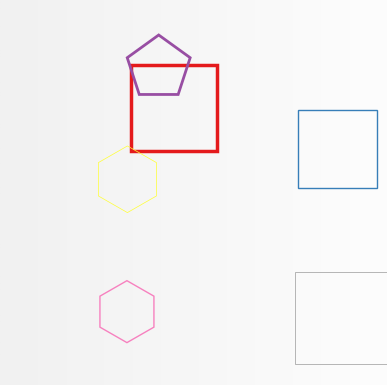[{"shape": "square", "thickness": 2.5, "radius": 0.55, "center": [0.448, 0.72]}, {"shape": "square", "thickness": 1, "radius": 0.51, "center": [0.871, 0.613]}, {"shape": "pentagon", "thickness": 2, "radius": 0.43, "center": [0.41, 0.824]}, {"shape": "hexagon", "thickness": 0.5, "radius": 0.43, "center": [0.329, 0.534]}, {"shape": "hexagon", "thickness": 1, "radius": 0.4, "center": [0.328, 0.191]}, {"shape": "square", "thickness": 0.5, "radius": 0.59, "center": [0.879, 0.173]}]